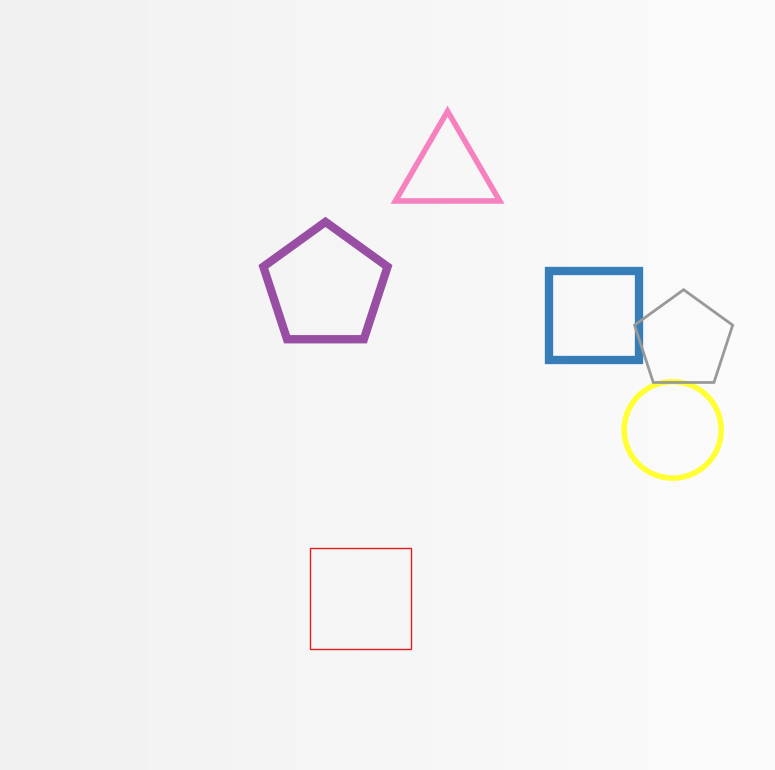[{"shape": "square", "thickness": 0.5, "radius": 0.33, "center": [0.465, 0.223]}, {"shape": "square", "thickness": 3, "radius": 0.29, "center": [0.766, 0.591]}, {"shape": "pentagon", "thickness": 3, "radius": 0.42, "center": [0.42, 0.628]}, {"shape": "circle", "thickness": 2, "radius": 0.31, "center": [0.868, 0.442]}, {"shape": "triangle", "thickness": 2, "radius": 0.39, "center": [0.578, 0.778]}, {"shape": "pentagon", "thickness": 1, "radius": 0.33, "center": [0.882, 0.557]}]